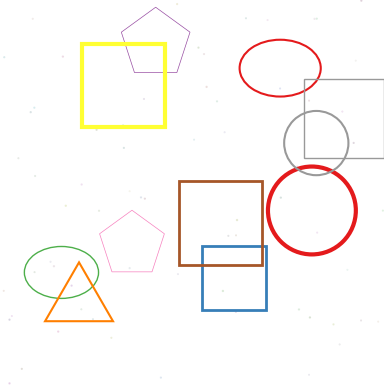[{"shape": "circle", "thickness": 3, "radius": 0.57, "center": [0.81, 0.453]}, {"shape": "oval", "thickness": 1.5, "radius": 0.53, "center": [0.728, 0.823]}, {"shape": "square", "thickness": 2, "radius": 0.41, "center": [0.609, 0.278]}, {"shape": "oval", "thickness": 1, "radius": 0.48, "center": [0.16, 0.292]}, {"shape": "pentagon", "thickness": 0.5, "radius": 0.47, "center": [0.404, 0.887]}, {"shape": "triangle", "thickness": 1.5, "radius": 0.51, "center": [0.205, 0.217]}, {"shape": "square", "thickness": 3, "radius": 0.54, "center": [0.321, 0.778]}, {"shape": "square", "thickness": 2, "radius": 0.54, "center": [0.573, 0.421]}, {"shape": "pentagon", "thickness": 0.5, "radius": 0.44, "center": [0.343, 0.365]}, {"shape": "square", "thickness": 1, "radius": 0.51, "center": [0.893, 0.693]}, {"shape": "circle", "thickness": 1.5, "radius": 0.42, "center": [0.822, 0.628]}]